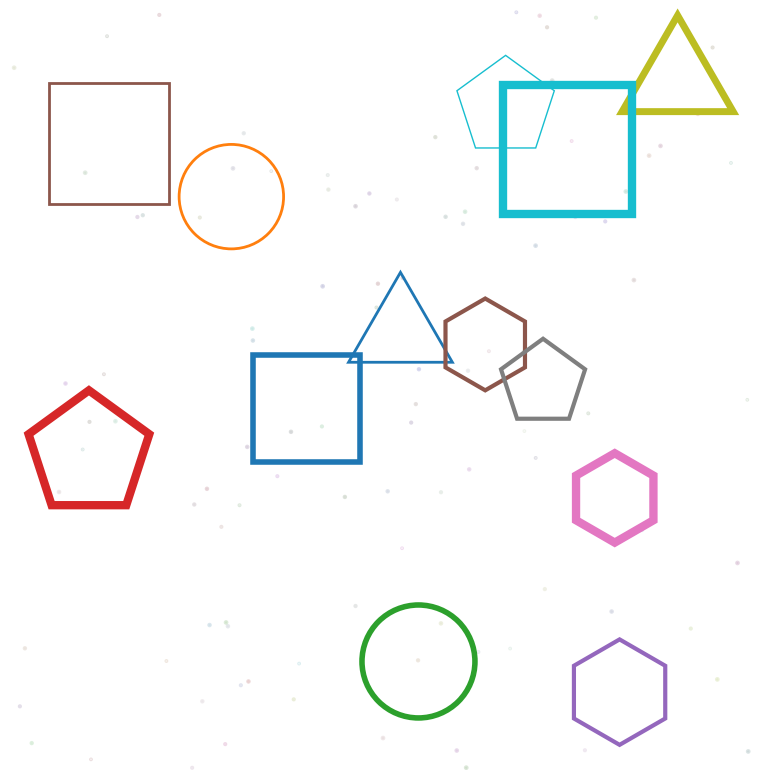[{"shape": "square", "thickness": 2, "radius": 0.35, "center": [0.398, 0.47]}, {"shape": "triangle", "thickness": 1, "radius": 0.39, "center": [0.52, 0.568]}, {"shape": "circle", "thickness": 1, "radius": 0.34, "center": [0.3, 0.745]}, {"shape": "circle", "thickness": 2, "radius": 0.37, "center": [0.543, 0.141]}, {"shape": "pentagon", "thickness": 3, "radius": 0.41, "center": [0.116, 0.411]}, {"shape": "hexagon", "thickness": 1.5, "radius": 0.34, "center": [0.805, 0.101]}, {"shape": "hexagon", "thickness": 1.5, "radius": 0.3, "center": [0.63, 0.553]}, {"shape": "square", "thickness": 1, "radius": 0.39, "center": [0.142, 0.813]}, {"shape": "hexagon", "thickness": 3, "radius": 0.29, "center": [0.798, 0.353]}, {"shape": "pentagon", "thickness": 1.5, "radius": 0.29, "center": [0.705, 0.503]}, {"shape": "triangle", "thickness": 2.5, "radius": 0.42, "center": [0.88, 0.897]}, {"shape": "square", "thickness": 3, "radius": 0.42, "center": [0.737, 0.805]}, {"shape": "pentagon", "thickness": 0.5, "radius": 0.33, "center": [0.657, 0.862]}]